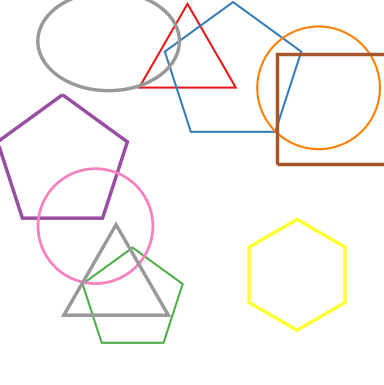[{"shape": "triangle", "thickness": 1.5, "radius": 0.72, "center": [0.487, 0.845]}, {"shape": "pentagon", "thickness": 1.5, "radius": 0.93, "center": [0.605, 0.808]}, {"shape": "pentagon", "thickness": 1.5, "radius": 0.68, "center": [0.344, 0.22]}, {"shape": "pentagon", "thickness": 2.5, "radius": 0.89, "center": [0.162, 0.577]}, {"shape": "circle", "thickness": 1.5, "radius": 0.8, "center": [0.828, 0.772]}, {"shape": "hexagon", "thickness": 2.5, "radius": 0.72, "center": [0.772, 0.286]}, {"shape": "square", "thickness": 2.5, "radius": 0.71, "center": [0.862, 0.717]}, {"shape": "circle", "thickness": 2, "radius": 0.75, "center": [0.248, 0.413]}, {"shape": "triangle", "thickness": 2.5, "radius": 0.78, "center": [0.301, 0.26]}, {"shape": "oval", "thickness": 2.5, "radius": 0.92, "center": [0.282, 0.893]}]